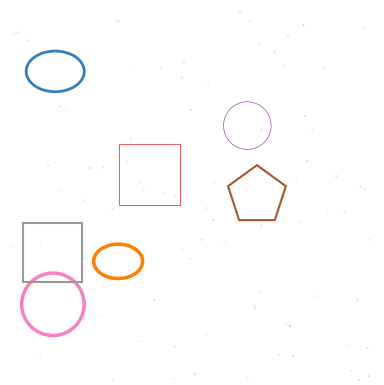[{"shape": "square", "thickness": 0.5, "radius": 0.39, "center": [0.388, 0.547]}, {"shape": "oval", "thickness": 2, "radius": 0.38, "center": [0.143, 0.815]}, {"shape": "circle", "thickness": 0.5, "radius": 0.31, "center": [0.642, 0.674]}, {"shape": "oval", "thickness": 2.5, "radius": 0.32, "center": [0.307, 0.321]}, {"shape": "pentagon", "thickness": 1.5, "radius": 0.39, "center": [0.667, 0.492]}, {"shape": "circle", "thickness": 2.5, "radius": 0.41, "center": [0.137, 0.21]}, {"shape": "square", "thickness": 1.5, "radius": 0.38, "center": [0.137, 0.343]}]